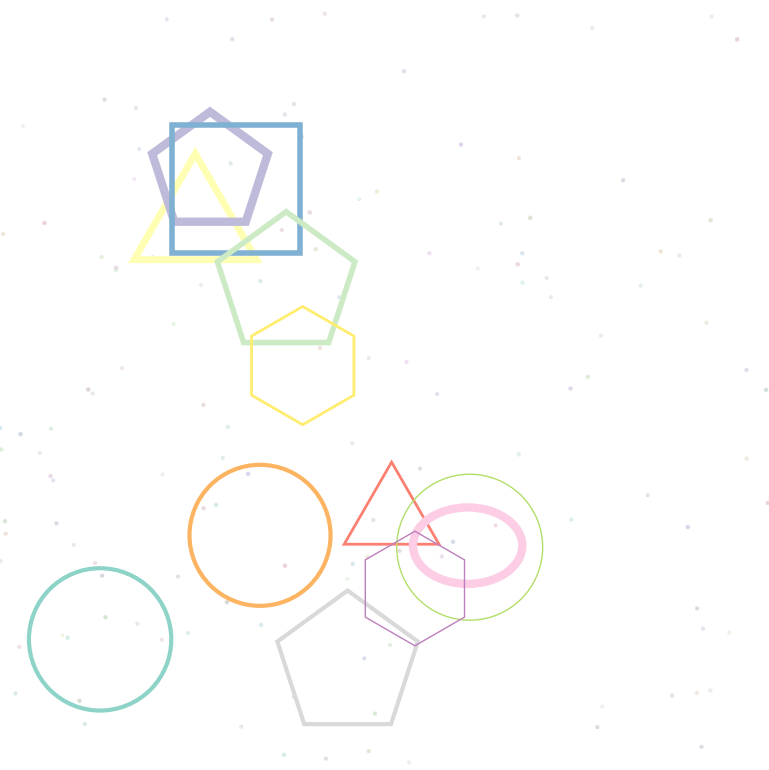[{"shape": "circle", "thickness": 1.5, "radius": 0.46, "center": [0.13, 0.17]}, {"shape": "triangle", "thickness": 2.5, "radius": 0.46, "center": [0.254, 0.709]}, {"shape": "pentagon", "thickness": 3, "radius": 0.39, "center": [0.273, 0.776]}, {"shape": "triangle", "thickness": 1, "radius": 0.36, "center": [0.509, 0.329]}, {"shape": "square", "thickness": 2, "radius": 0.42, "center": [0.306, 0.755]}, {"shape": "circle", "thickness": 1.5, "radius": 0.46, "center": [0.338, 0.305]}, {"shape": "circle", "thickness": 0.5, "radius": 0.47, "center": [0.61, 0.289]}, {"shape": "oval", "thickness": 3, "radius": 0.35, "center": [0.607, 0.291]}, {"shape": "pentagon", "thickness": 1.5, "radius": 0.48, "center": [0.451, 0.137]}, {"shape": "hexagon", "thickness": 0.5, "radius": 0.37, "center": [0.539, 0.236]}, {"shape": "pentagon", "thickness": 2, "radius": 0.47, "center": [0.372, 0.631]}, {"shape": "hexagon", "thickness": 1, "radius": 0.38, "center": [0.393, 0.525]}]